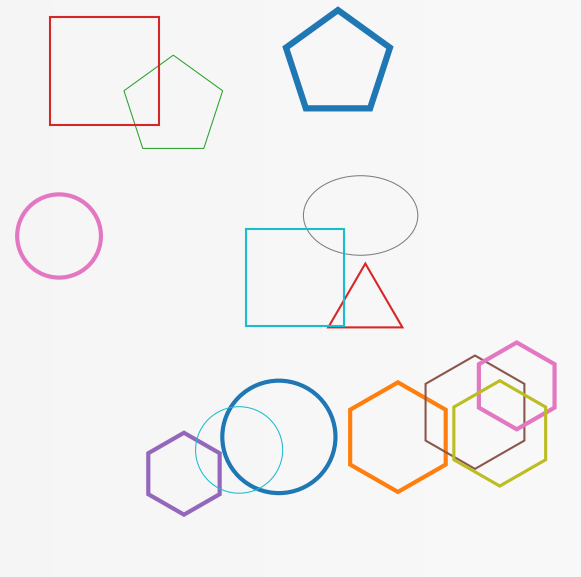[{"shape": "pentagon", "thickness": 3, "radius": 0.47, "center": [0.581, 0.888]}, {"shape": "circle", "thickness": 2, "radius": 0.49, "center": [0.48, 0.243]}, {"shape": "hexagon", "thickness": 2, "radius": 0.47, "center": [0.685, 0.242]}, {"shape": "pentagon", "thickness": 0.5, "radius": 0.45, "center": [0.298, 0.814]}, {"shape": "square", "thickness": 1, "radius": 0.47, "center": [0.18, 0.876]}, {"shape": "triangle", "thickness": 1, "radius": 0.37, "center": [0.629, 0.469]}, {"shape": "hexagon", "thickness": 2, "radius": 0.35, "center": [0.317, 0.179]}, {"shape": "hexagon", "thickness": 1, "radius": 0.49, "center": [0.817, 0.285]}, {"shape": "hexagon", "thickness": 2, "radius": 0.38, "center": [0.889, 0.331]}, {"shape": "circle", "thickness": 2, "radius": 0.36, "center": [0.102, 0.591]}, {"shape": "oval", "thickness": 0.5, "radius": 0.49, "center": [0.62, 0.626]}, {"shape": "hexagon", "thickness": 1.5, "radius": 0.46, "center": [0.86, 0.249]}, {"shape": "square", "thickness": 1, "radius": 0.42, "center": [0.507, 0.518]}, {"shape": "circle", "thickness": 0.5, "radius": 0.37, "center": [0.411, 0.22]}]